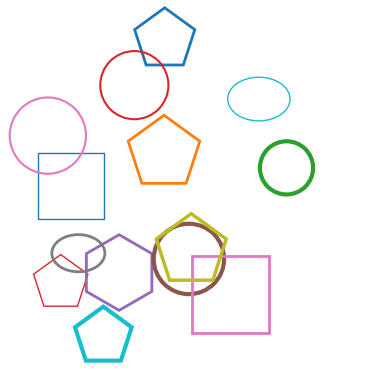[{"shape": "pentagon", "thickness": 2, "radius": 0.41, "center": [0.428, 0.898]}, {"shape": "square", "thickness": 1, "radius": 0.43, "center": [0.185, 0.518]}, {"shape": "pentagon", "thickness": 2, "radius": 0.49, "center": [0.426, 0.603]}, {"shape": "circle", "thickness": 3, "radius": 0.35, "center": [0.744, 0.564]}, {"shape": "pentagon", "thickness": 1, "radius": 0.37, "center": [0.158, 0.265]}, {"shape": "circle", "thickness": 1.5, "radius": 0.44, "center": [0.349, 0.779]}, {"shape": "hexagon", "thickness": 2, "radius": 0.49, "center": [0.309, 0.292]}, {"shape": "circle", "thickness": 3, "radius": 0.46, "center": [0.491, 0.327]}, {"shape": "circle", "thickness": 1.5, "radius": 0.5, "center": [0.124, 0.648]}, {"shape": "square", "thickness": 2, "radius": 0.5, "center": [0.598, 0.235]}, {"shape": "oval", "thickness": 2, "radius": 0.34, "center": [0.204, 0.342]}, {"shape": "pentagon", "thickness": 2.5, "radius": 0.48, "center": [0.497, 0.35]}, {"shape": "pentagon", "thickness": 3, "radius": 0.39, "center": [0.268, 0.126]}, {"shape": "oval", "thickness": 1, "radius": 0.4, "center": [0.672, 0.743]}]